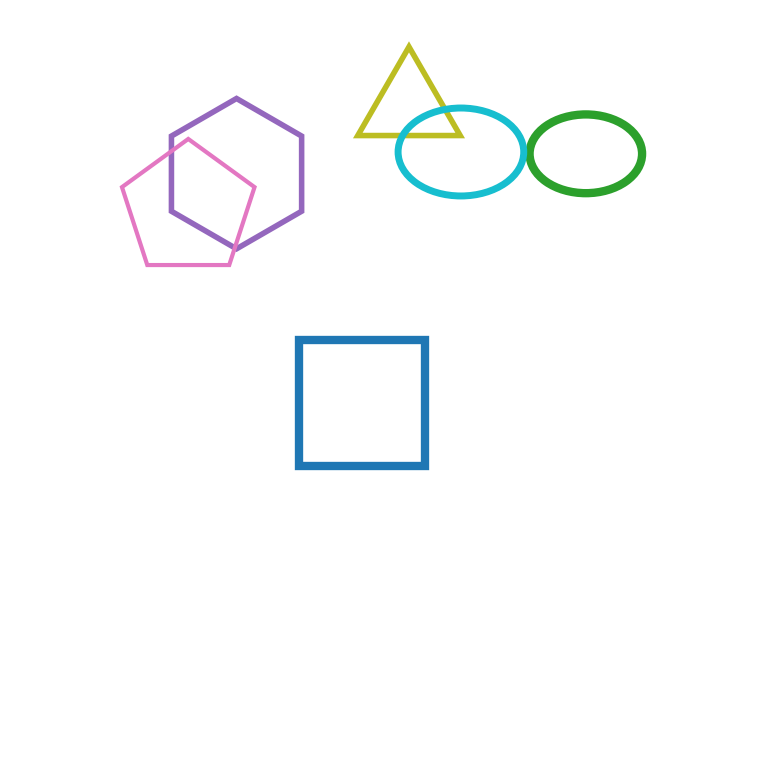[{"shape": "square", "thickness": 3, "radius": 0.41, "center": [0.47, 0.477]}, {"shape": "oval", "thickness": 3, "radius": 0.37, "center": [0.761, 0.8]}, {"shape": "hexagon", "thickness": 2, "radius": 0.49, "center": [0.307, 0.774]}, {"shape": "pentagon", "thickness": 1.5, "radius": 0.45, "center": [0.244, 0.729]}, {"shape": "triangle", "thickness": 2, "radius": 0.38, "center": [0.531, 0.862]}, {"shape": "oval", "thickness": 2.5, "radius": 0.41, "center": [0.599, 0.803]}]